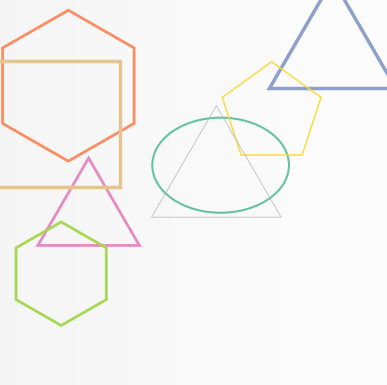[{"shape": "oval", "thickness": 1.5, "radius": 0.88, "center": [0.569, 0.571]}, {"shape": "hexagon", "thickness": 2, "radius": 0.98, "center": [0.176, 0.777]}, {"shape": "triangle", "thickness": 2.5, "radius": 0.94, "center": [0.858, 0.864]}, {"shape": "triangle", "thickness": 2, "radius": 0.76, "center": [0.229, 0.438]}, {"shape": "hexagon", "thickness": 2, "radius": 0.67, "center": [0.158, 0.289]}, {"shape": "pentagon", "thickness": 1, "radius": 0.67, "center": [0.701, 0.706]}, {"shape": "square", "thickness": 2.5, "radius": 0.82, "center": [0.145, 0.677]}, {"shape": "triangle", "thickness": 0.5, "radius": 0.96, "center": [0.558, 0.532]}]